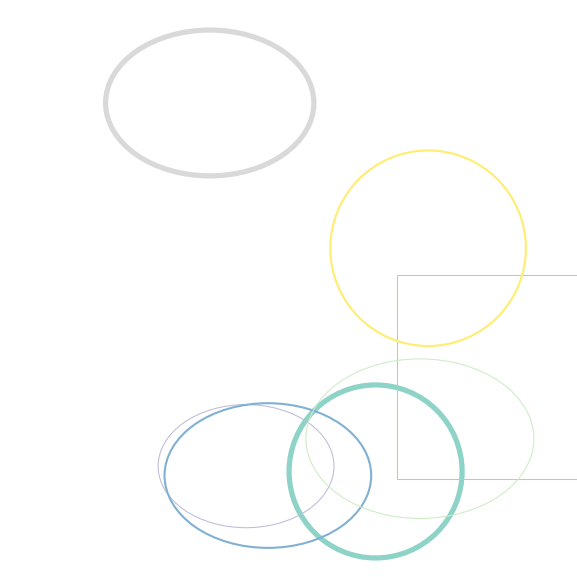[{"shape": "circle", "thickness": 2.5, "radius": 0.75, "center": [0.65, 0.183]}, {"shape": "oval", "thickness": 0.5, "radius": 0.76, "center": [0.426, 0.192]}, {"shape": "oval", "thickness": 1, "radius": 0.89, "center": [0.464, 0.176]}, {"shape": "square", "thickness": 0.5, "radius": 0.88, "center": [0.865, 0.346]}, {"shape": "oval", "thickness": 2.5, "radius": 0.9, "center": [0.363, 0.821]}, {"shape": "oval", "thickness": 0.5, "radius": 0.99, "center": [0.727, 0.24]}, {"shape": "circle", "thickness": 1, "radius": 0.85, "center": [0.741, 0.569]}]